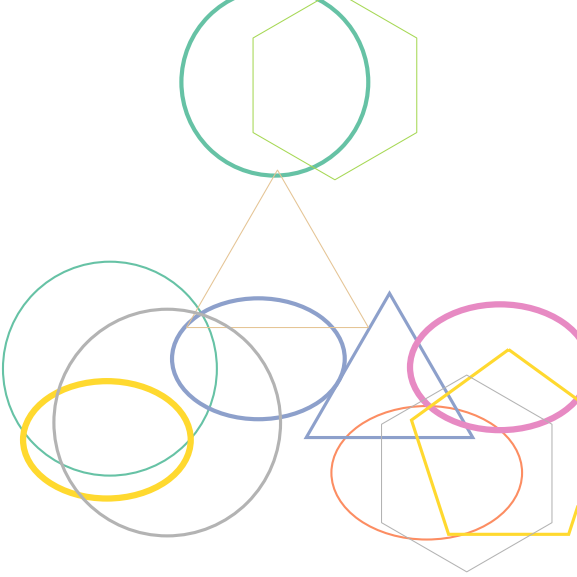[{"shape": "circle", "thickness": 1, "radius": 0.93, "center": [0.19, 0.361]}, {"shape": "circle", "thickness": 2, "radius": 0.81, "center": [0.476, 0.857]}, {"shape": "oval", "thickness": 1, "radius": 0.83, "center": [0.739, 0.18]}, {"shape": "triangle", "thickness": 1.5, "radius": 0.83, "center": [0.674, 0.325]}, {"shape": "oval", "thickness": 2, "radius": 0.75, "center": [0.447, 0.378]}, {"shape": "oval", "thickness": 3, "radius": 0.78, "center": [0.866, 0.363]}, {"shape": "hexagon", "thickness": 0.5, "radius": 0.82, "center": [0.58, 0.851]}, {"shape": "pentagon", "thickness": 1.5, "radius": 0.88, "center": [0.881, 0.217]}, {"shape": "oval", "thickness": 3, "radius": 0.73, "center": [0.185, 0.238]}, {"shape": "triangle", "thickness": 0.5, "radius": 0.91, "center": [0.48, 0.523]}, {"shape": "hexagon", "thickness": 0.5, "radius": 0.85, "center": [0.808, 0.179]}, {"shape": "circle", "thickness": 1.5, "radius": 0.98, "center": [0.29, 0.267]}]